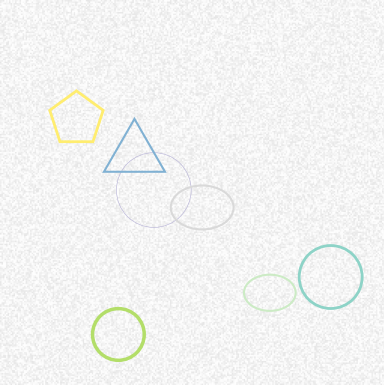[{"shape": "circle", "thickness": 2, "radius": 0.41, "center": [0.859, 0.28]}, {"shape": "circle", "thickness": 0.5, "radius": 0.49, "center": [0.4, 0.506]}, {"shape": "triangle", "thickness": 1.5, "radius": 0.46, "center": [0.349, 0.6]}, {"shape": "circle", "thickness": 2.5, "radius": 0.34, "center": [0.307, 0.131]}, {"shape": "oval", "thickness": 1.5, "radius": 0.41, "center": [0.525, 0.461]}, {"shape": "oval", "thickness": 1.5, "radius": 0.34, "center": [0.701, 0.24]}, {"shape": "pentagon", "thickness": 2, "radius": 0.36, "center": [0.199, 0.691]}]